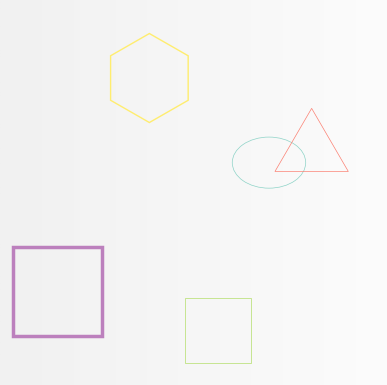[{"shape": "oval", "thickness": 0.5, "radius": 0.47, "center": [0.694, 0.578]}, {"shape": "triangle", "thickness": 0.5, "radius": 0.55, "center": [0.804, 0.609]}, {"shape": "square", "thickness": 0.5, "radius": 0.42, "center": [0.563, 0.141]}, {"shape": "square", "thickness": 2.5, "radius": 0.58, "center": [0.148, 0.243]}, {"shape": "hexagon", "thickness": 1, "radius": 0.58, "center": [0.385, 0.797]}]